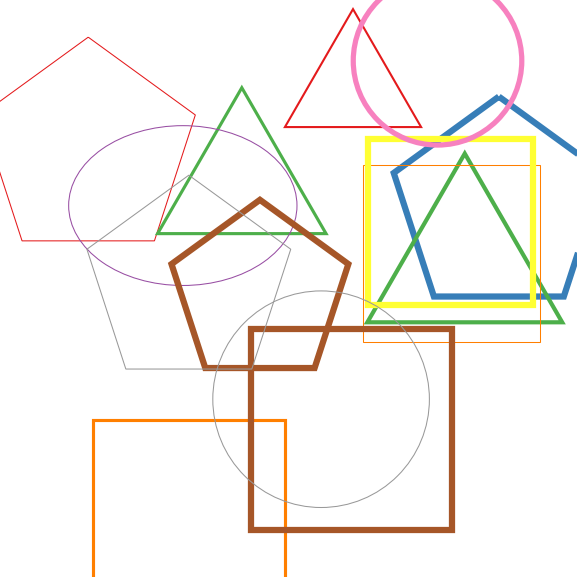[{"shape": "pentagon", "thickness": 0.5, "radius": 0.97, "center": [0.153, 0.74]}, {"shape": "triangle", "thickness": 1, "radius": 0.68, "center": [0.611, 0.847]}, {"shape": "pentagon", "thickness": 3, "radius": 0.96, "center": [0.864, 0.64]}, {"shape": "triangle", "thickness": 1.5, "radius": 0.84, "center": [0.419, 0.679]}, {"shape": "triangle", "thickness": 2, "radius": 0.97, "center": [0.805, 0.538]}, {"shape": "oval", "thickness": 0.5, "radius": 0.99, "center": [0.317, 0.643]}, {"shape": "square", "thickness": 0.5, "radius": 0.77, "center": [0.781, 0.561]}, {"shape": "square", "thickness": 1.5, "radius": 0.83, "center": [0.328, 0.106]}, {"shape": "square", "thickness": 3, "radius": 0.72, "center": [0.78, 0.615]}, {"shape": "pentagon", "thickness": 3, "radius": 0.8, "center": [0.45, 0.492]}, {"shape": "square", "thickness": 3, "radius": 0.87, "center": [0.608, 0.255]}, {"shape": "circle", "thickness": 2.5, "radius": 0.73, "center": [0.758, 0.894]}, {"shape": "circle", "thickness": 0.5, "radius": 0.94, "center": [0.556, 0.308]}, {"shape": "pentagon", "thickness": 0.5, "radius": 0.93, "center": [0.327, 0.51]}]